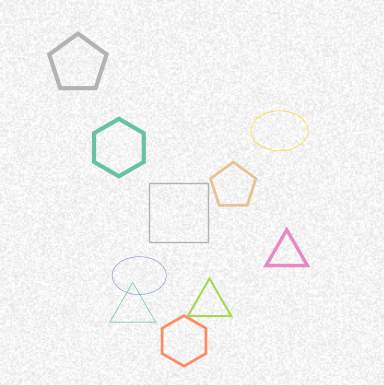[{"shape": "triangle", "thickness": 0.5, "radius": 0.34, "center": [0.345, 0.198]}, {"shape": "hexagon", "thickness": 3, "radius": 0.37, "center": [0.309, 0.617]}, {"shape": "hexagon", "thickness": 2, "radius": 0.33, "center": [0.478, 0.115]}, {"shape": "oval", "thickness": 0.5, "radius": 0.35, "center": [0.362, 0.284]}, {"shape": "triangle", "thickness": 2.5, "radius": 0.31, "center": [0.745, 0.341]}, {"shape": "triangle", "thickness": 1.5, "radius": 0.33, "center": [0.544, 0.212]}, {"shape": "oval", "thickness": 0.5, "radius": 0.37, "center": [0.726, 0.66]}, {"shape": "pentagon", "thickness": 2, "radius": 0.31, "center": [0.606, 0.517]}, {"shape": "pentagon", "thickness": 3, "radius": 0.39, "center": [0.202, 0.834]}, {"shape": "square", "thickness": 1, "radius": 0.38, "center": [0.464, 0.448]}]